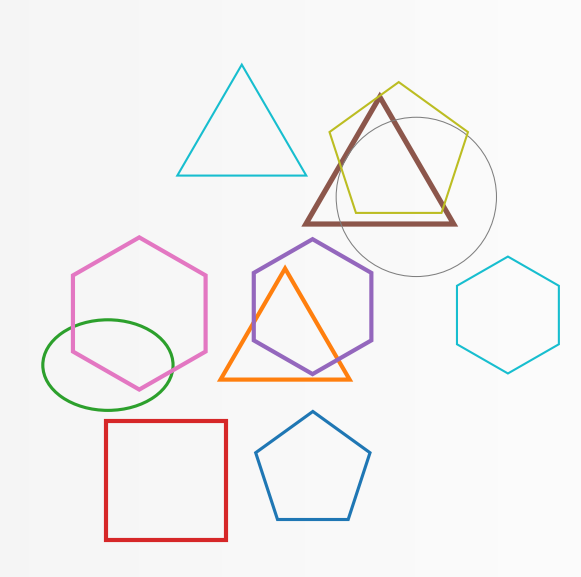[{"shape": "pentagon", "thickness": 1.5, "radius": 0.52, "center": [0.538, 0.183]}, {"shape": "triangle", "thickness": 2, "radius": 0.64, "center": [0.49, 0.406]}, {"shape": "oval", "thickness": 1.5, "radius": 0.56, "center": [0.186, 0.367]}, {"shape": "square", "thickness": 2, "radius": 0.51, "center": [0.286, 0.167]}, {"shape": "hexagon", "thickness": 2, "radius": 0.58, "center": [0.538, 0.468]}, {"shape": "triangle", "thickness": 2.5, "radius": 0.73, "center": [0.653, 0.685]}, {"shape": "hexagon", "thickness": 2, "radius": 0.66, "center": [0.24, 0.456]}, {"shape": "circle", "thickness": 0.5, "radius": 0.69, "center": [0.716, 0.658]}, {"shape": "pentagon", "thickness": 1, "radius": 0.63, "center": [0.686, 0.732]}, {"shape": "triangle", "thickness": 1, "radius": 0.64, "center": [0.416, 0.759]}, {"shape": "hexagon", "thickness": 1, "radius": 0.51, "center": [0.874, 0.454]}]